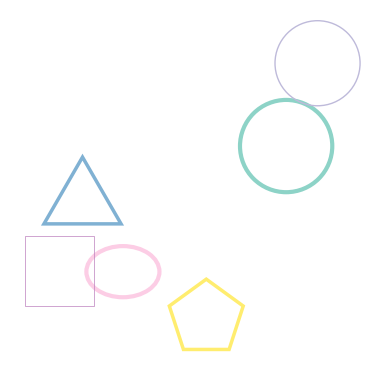[{"shape": "circle", "thickness": 3, "radius": 0.6, "center": [0.743, 0.621]}, {"shape": "circle", "thickness": 1, "radius": 0.55, "center": [0.825, 0.836]}, {"shape": "triangle", "thickness": 2.5, "radius": 0.58, "center": [0.214, 0.476]}, {"shape": "oval", "thickness": 3, "radius": 0.47, "center": [0.319, 0.294]}, {"shape": "square", "thickness": 0.5, "radius": 0.45, "center": [0.154, 0.296]}, {"shape": "pentagon", "thickness": 2.5, "radius": 0.5, "center": [0.536, 0.174]}]